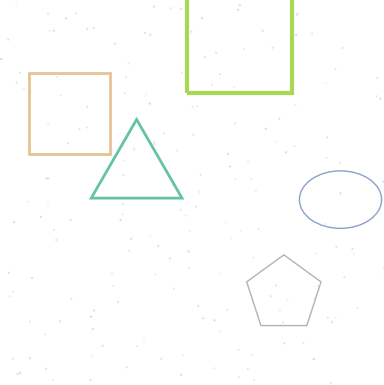[{"shape": "triangle", "thickness": 2, "radius": 0.68, "center": [0.355, 0.553]}, {"shape": "oval", "thickness": 1, "radius": 0.53, "center": [0.884, 0.481]}, {"shape": "square", "thickness": 3, "radius": 0.68, "center": [0.622, 0.893]}, {"shape": "square", "thickness": 2, "radius": 0.53, "center": [0.18, 0.706]}, {"shape": "pentagon", "thickness": 1, "radius": 0.51, "center": [0.737, 0.236]}]